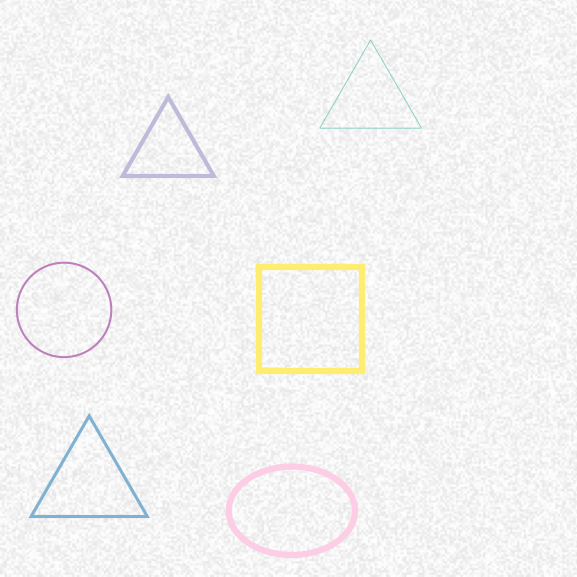[{"shape": "triangle", "thickness": 0.5, "radius": 0.51, "center": [0.642, 0.828]}, {"shape": "triangle", "thickness": 2, "radius": 0.46, "center": [0.291, 0.74]}, {"shape": "triangle", "thickness": 1.5, "radius": 0.58, "center": [0.154, 0.163]}, {"shape": "oval", "thickness": 3, "radius": 0.55, "center": [0.505, 0.115]}, {"shape": "circle", "thickness": 1, "radius": 0.41, "center": [0.111, 0.462]}, {"shape": "square", "thickness": 3, "radius": 0.45, "center": [0.538, 0.447]}]